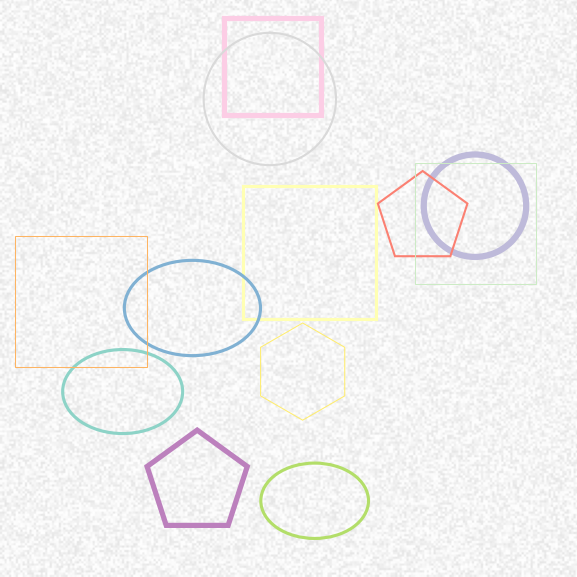[{"shape": "oval", "thickness": 1.5, "radius": 0.52, "center": [0.212, 0.321]}, {"shape": "square", "thickness": 1.5, "radius": 0.57, "center": [0.536, 0.562]}, {"shape": "circle", "thickness": 3, "radius": 0.44, "center": [0.822, 0.643]}, {"shape": "pentagon", "thickness": 1, "radius": 0.41, "center": [0.732, 0.621]}, {"shape": "oval", "thickness": 1.5, "radius": 0.59, "center": [0.333, 0.466]}, {"shape": "square", "thickness": 0.5, "radius": 0.57, "center": [0.14, 0.477]}, {"shape": "oval", "thickness": 1.5, "radius": 0.47, "center": [0.545, 0.132]}, {"shape": "square", "thickness": 2.5, "radius": 0.42, "center": [0.472, 0.884]}, {"shape": "circle", "thickness": 1, "radius": 0.57, "center": [0.467, 0.828]}, {"shape": "pentagon", "thickness": 2.5, "radius": 0.46, "center": [0.341, 0.163]}, {"shape": "square", "thickness": 0.5, "radius": 0.52, "center": [0.824, 0.612]}, {"shape": "hexagon", "thickness": 0.5, "radius": 0.42, "center": [0.524, 0.356]}]